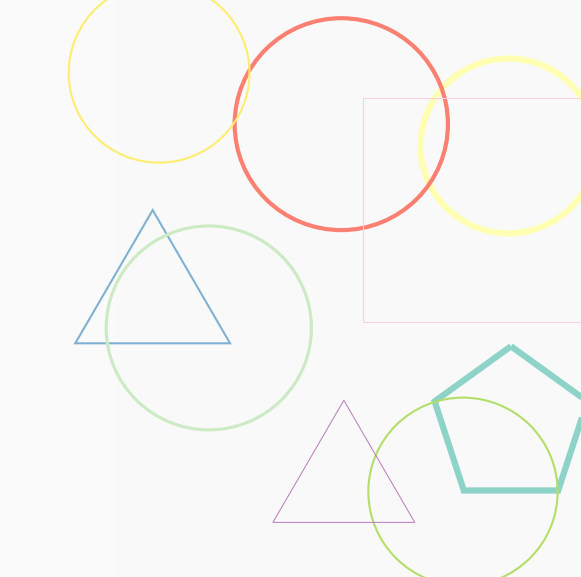[{"shape": "pentagon", "thickness": 3, "radius": 0.69, "center": [0.879, 0.261]}, {"shape": "circle", "thickness": 3, "radius": 0.76, "center": [0.875, 0.746]}, {"shape": "circle", "thickness": 2, "radius": 0.92, "center": [0.587, 0.784]}, {"shape": "triangle", "thickness": 1, "radius": 0.77, "center": [0.263, 0.482]}, {"shape": "circle", "thickness": 1, "radius": 0.81, "center": [0.797, 0.148]}, {"shape": "square", "thickness": 0.5, "radius": 0.97, "center": [0.817, 0.635]}, {"shape": "triangle", "thickness": 0.5, "radius": 0.7, "center": [0.592, 0.165]}, {"shape": "circle", "thickness": 1.5, "radius": 0.88, "center": [0.359, 0.431]}, {"shape": "circle", "thickness": 1, "radius": 0.78, "center": [0.274, 0.873]}]